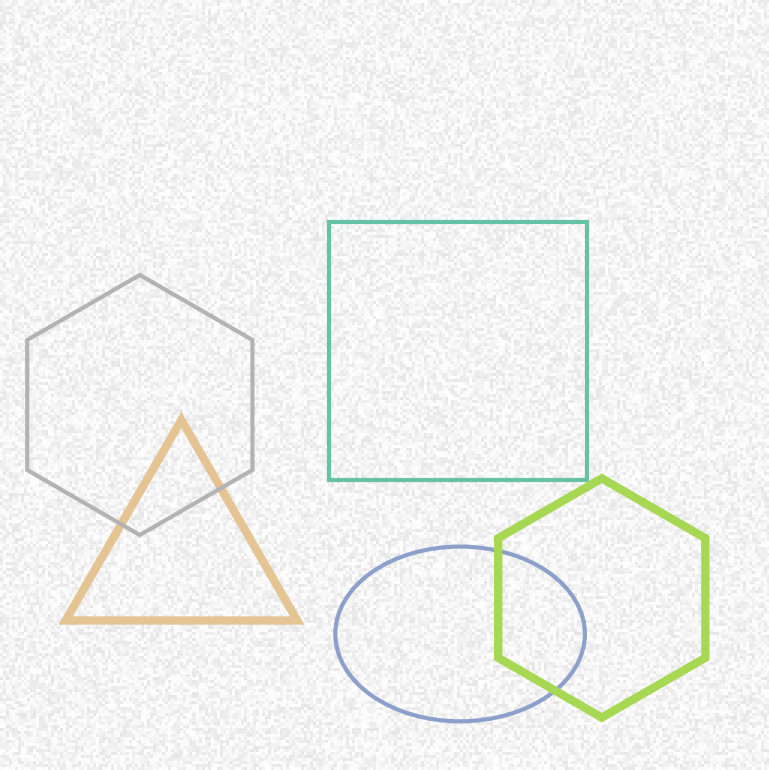[{"shape": "square", "thickness": 1.5, "radius": 0.84, "center": [0.595, 0.544]}, {"shape": "oval", "thickness": 1.5, "radius": 0.81, "center": [0.598, 0.177]}, {"shape": "hexagon", "thickness": 3, "radius": 0.78, "center": [0.782, 0.223]}, {"shape": "triangle", "thickness": 3, "radius": 0.87, "center": [0.236, 0.281]}, {"shape": "hexagon", "thickness": 1.5, "radius": 0.84, "center": [0.182, 0.474]}]